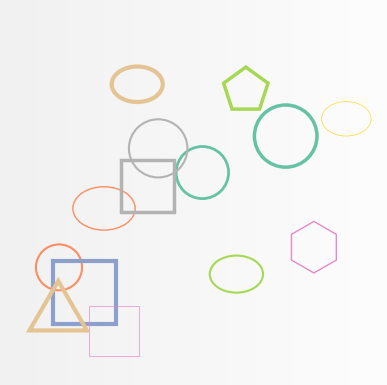[{"shape": "circle", "thickness": 2, "radius": 0.34, "center": [0.522, 0.552]}, {"shape": "circle", "thickness": 2.5, "radius": 0.4, "center": [0.737, 0.647]}, {"shape": "oval", "thickness": 1, "radius": 0.4, "center": [0.268, 0.459]}, {"shape": "circle", "thickness": 1.5, "radius": 0.3, "center": [0.152, 0.306]}, {"shape": "square", "thickness": 3, "radius": 0.41, "center": [0.218, 0.24]}, {"shape": "square", "thickness": 0.5, "radius": 0.32, "center": [0.294, 0.141]}, {"shape": "hexagon", "thickness": 1, "radius": 0.33, "center": [0.81, 0.358]}, {"shape": "oval", "thickness": 1.5, "radius": 0.34, "center": [0.61, 0.288]}, {"shape": "pentagon", "thickness": 2.5, "radius": 0.3, "center": [0.634, 0.765]}, {"shape": "oval", "thickness": 0.5, "radius": 0.32, "center": [0.894, 0.691]}, {"shape": "triangle", "thickness": 3, "radius": 0.43, "center": [0.15, 0.185]}, {"shape": "oval", "thickness": 3, "radius": 0.33, "center": [0.354, 0.781]}, {"shape": "square", "thickness": 2.5, "radius": 0.34, "center": [0.38, 0.517]}, {"shape": "circle", "thickness": 1.5, "radius": 0.38, "center": [0.408, 0.615]}]